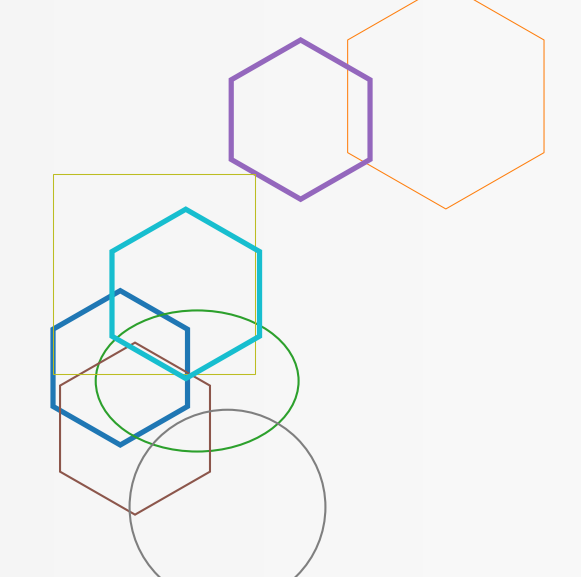[{"shape": "hexagon", "thickness": 2.5, "radius": 0.67, "center": [0.207, 0.362]}, {"shape": "hexagon", "thickness": 0.5, "radius": 0.98, "center": [0.767, 0.832]}, {"shape": "oval", "thickness": 1, "radius": 0.87, "center": [0.339, 0.339]}, {"shape": "hexagon", "thickness": 2.5, "radius": 0.69, "center": [0.517, 0.792]}, {"shape": "hexagon", "thickness": 1, "radius": 0.74, "center": [0.232, 0.257]}, {"shape": "circle", "thickness": 1, "radius": 0.84, "center": [0.391, 0.121]}, {"shape": "square", "thickness": 0.5, "radius": 0.87, "center": [0.265, 0.524]}, {"shape": "hexagon", "thickness": 2.5, "radius": 0.73, "center": [0.32, 0.49]}]